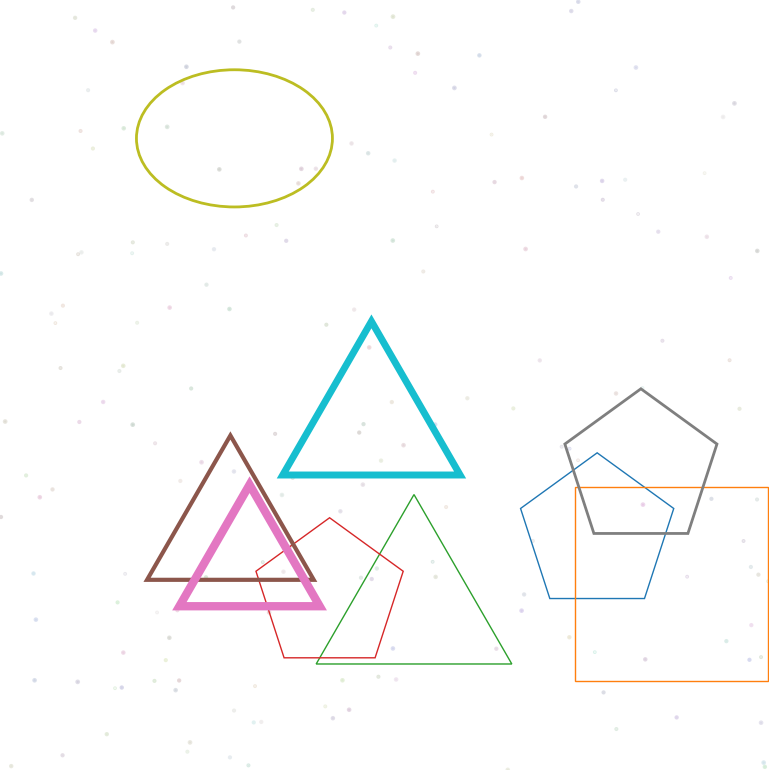[{"shape": "pentagon", "thickness": 0.5, "radius": 0.52, "center": [0.776, 0.307]}, {"shape": "square", "thickness": 0.5, "radius": 0.63, "center": [0.872, 0.242]}, {"shape": "triangle", "thickness": 0.5, "radius": 0.73, "center": [0.538, 0.211]}, {"shape": "pentagon", "thickness": 0.5, "radius": 0.5, "center": [0.428, 0.227]}, {"shape": "triangle", "thickness": 1.5, "radius": 0.62, "center": [0.299, 0.309]}, {"shape": "triangle", "thickness": 3, "radius": 0.53, "center": [0.324, 0.265]}, {"shape": "pentagon", "thickness": 1, "radius": 0.52, "center": [0.832, 0.391]}, {"shape": "oval", "thickness": 1, "radius": 0.64, "center": [0.304, 0.82]}, {"shape": "triangle", "thickness": 2.5, "radius": 0.66, "center": [0.482, 0.45]}]